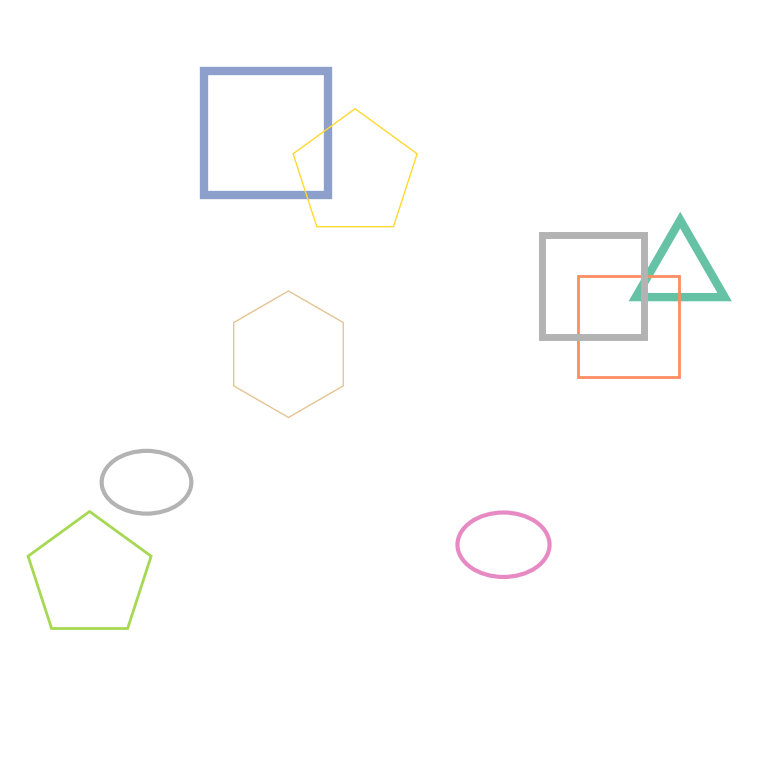[{"shape": "triangle", "thickness": 3, "radius": 0.33, "center": [0.883, 0.647]}, {"shape": "square", "thickness": 1, "radius": 0.33, "center": [0.816, 0.576]}, {"shape": "square", "thickness": 3, "radius": 0.4, "center": [0.346, 0.828]}, {"shape": "oval", "thickness": 1.5, "radius": 0.3, "center": [0.654, 0.293]}, {"shape": "pentagon", "thickness": 1, "radius": 0.42, "center": [0.116, 0.252]}, {"shape": "pentagon", "thickness": 0.5, "radius": 0.42, "center": [0.461, 0.774]}, {"shape": "hexagon", "thickness": 0.5, "radius": 0.41, "center": [0.375, 0.54]}, {"shape": "square", "thickness": 2.5, "radius": 0.33, "center": [0.77, 0.628]}, {"shape": "oval", "thickness": 1.5, "radius": 0.29, "center": [0.19, 0.374]}]